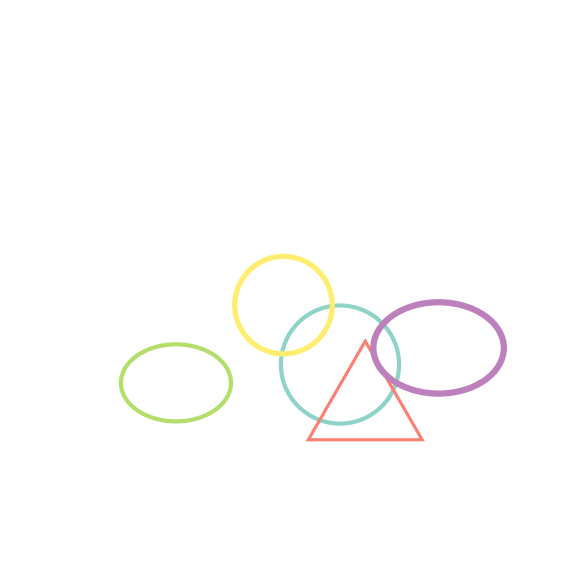[{"shape": "circle", "thickness": 2, "radius": 0.51, "center": [0.589, 0.368]}, {"shape": "triangle", "thickness": 1.5, "radius": 0.57, "center": [0.632, 0.295]}, {"shape": "oval", "thickness": 2, "radius": 0.48, "center": [0.305, 0.336]}, {"shape": "oval", "thickness": 3, "radius": 0.56, "center": [0.759, 0.397]}, {"shape": "circle", "thickness": 2.5, "radius": 0.42, "center": [0.491, 0.471]}]